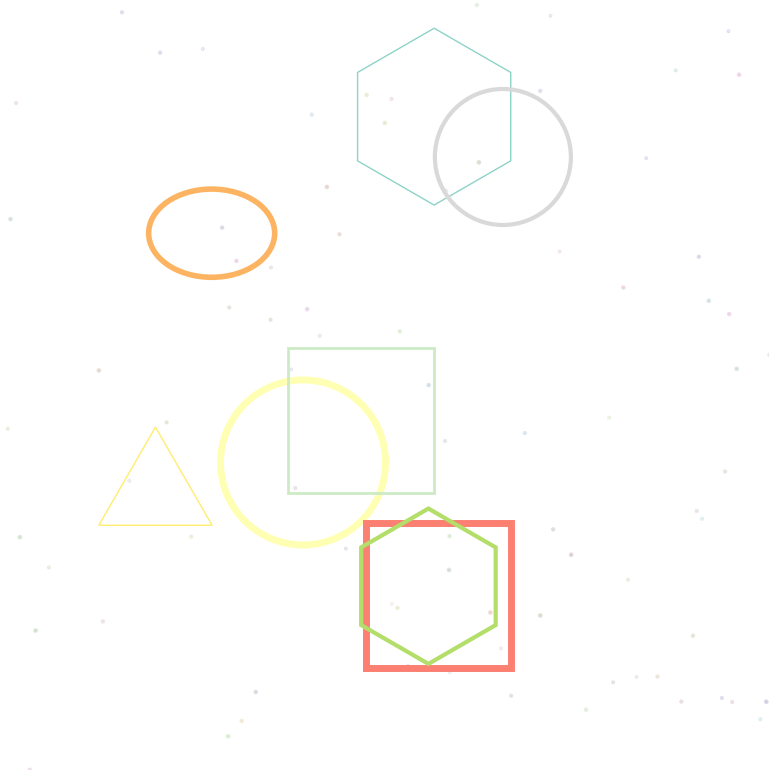[{"shape": "hexagon", "thickness": 0.5, "radius": 0.57, "center": [0.564, 0.849]}, {"shape": "circle", "thickness": 2.5, "radius": 0.54, "center": [0.394, 0.399]}, {"shape": "square", "thickness": 2.5, "radius": 0.47, "center": [0.57, 0.227]}, {"shape": "oval", "thickness": 2, "radius": 0.41, "center": [0.275, 0.697]}, {"shape": "hexagon", "thickness": 1.5, "radius": 0.5, "center": [0.556, 0.239]}, {"shape": "circle", "thickness": 1.5, "radius": 0.44, "center": [0.653, 0.796]}, {"shape": "square", "thickness": 1, "radius": 0.47, "center": [0.469, 0.454]}, {"shape": "triangle", "thickness": 0.5, "radius": 0.42, "center": [0.202, 0.36]}]